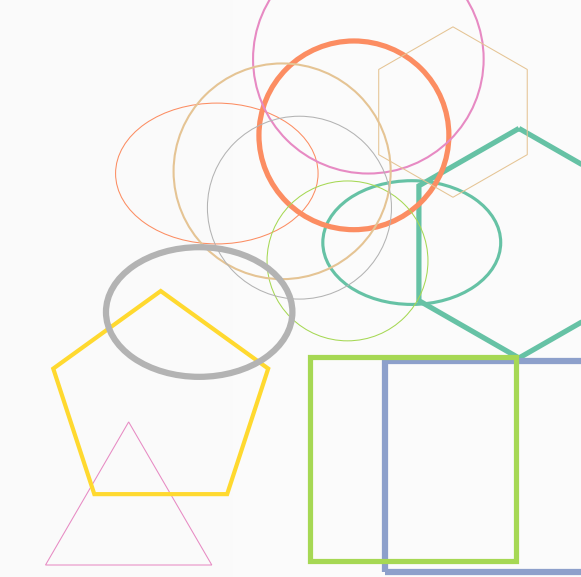[{"shape": "hexagon", "thickness": 2.5, "radius": 0.99, "center": [0.893, 0.578]}, {"shape": "oval", "thickness": 1.5, "radius": 0.77, "center": [0.708, 0.579]}, {"shape": "oval", "thickness": 0.5, "radius": 0.87, "center": [0.373, 0.699]}, {"shape": "circle", "thickness": 2.5, "radius": 0.82, "center": [0.609, 0.765]}, {"shape": "square", "thickness": 3, "radius": 0.92, "center": [0.845, 0.191]}, {"shape": "triangle", "thickness": 0.5, "radius": 0.83, "center": [0.221, 0.103]}, {"shape": "circle", "thickness": 1, "radius": 0.99, "center": [0.634, 0.897]}, {"shape": "square", "thickness": 2.5, "radius": 0.89, "center": [0.711, 0.204]}, {"shape": "circle", "thickness": 0.5, "radius": 0.69, "center": [0.598, 0.547]}, {"shape": "pentagon", "thickness": 2, "radius": 0.97, "center": [0.277, 0.301]}, {"shape": "hexagon", "thickness": 0.5, "radius": 0.74, "center": [0.779, 0.805]}, {"shape": "circle", "thickness": 1, "radius": 0.93, "center": [0.485, 0.703]}, {"shape": "circle", "thickness": 0.5, "radius": 0.79, "center": [0.515, 0.64]}, {"shape": "oval", "thickness": 3, "radius": 0.8, "center": [0.343, 0.459]}]